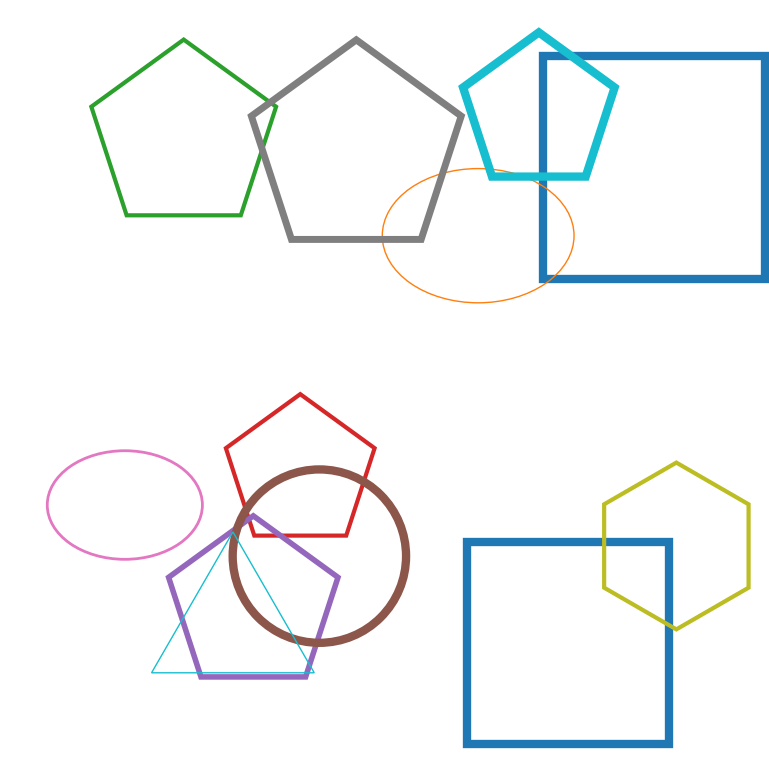[{"shape": "square", "thickness": 3, "radius": 0.66, "center": [0.738, 0.165]}, {"shape": "square", "thickness": 3, "radius": 0.72, "center": [0.849, 0.783]}, {"shape": "oval", "thickness": 0.5, "radius": 0.62, "center": [0.621, 0.694]}, {"shape": "pentagon", "thickness": 1.5, "radius": 0.63, "center": [0.239, 0.822]}, {"shape": "pentagon", "thickness": 1.5, "radius": 0.51, "center": [0.39, 0.387]}, {"shape": "pentagon", "thickness": 2, "radius": 0.58, "center": [0.329, 0.214]}, {"shape": "circle", "thickness": 3, "radius": 0.56, "center": [0.415, 0.278]}, {"shape": "oval", "thickness": 1, "radius": 0.5, "center": [0.162, 0.344]}, {"shape": "pentagon", "thickness": 2.5, "radius": 0.72, "center": [0.463, 0.805]}, {"shape": "hexagon", "thickness": 1.5, "radius": 0.54, "center": [0.878, 0.291]}, {"shape": "triangle", "thickness": 0.5, "radius": 0.61, "center": [0.302, 0.187]}, {"shape": "pentagon", "thickness": 3, "radius": 0.52, "center": [0.7, 0.854]}]